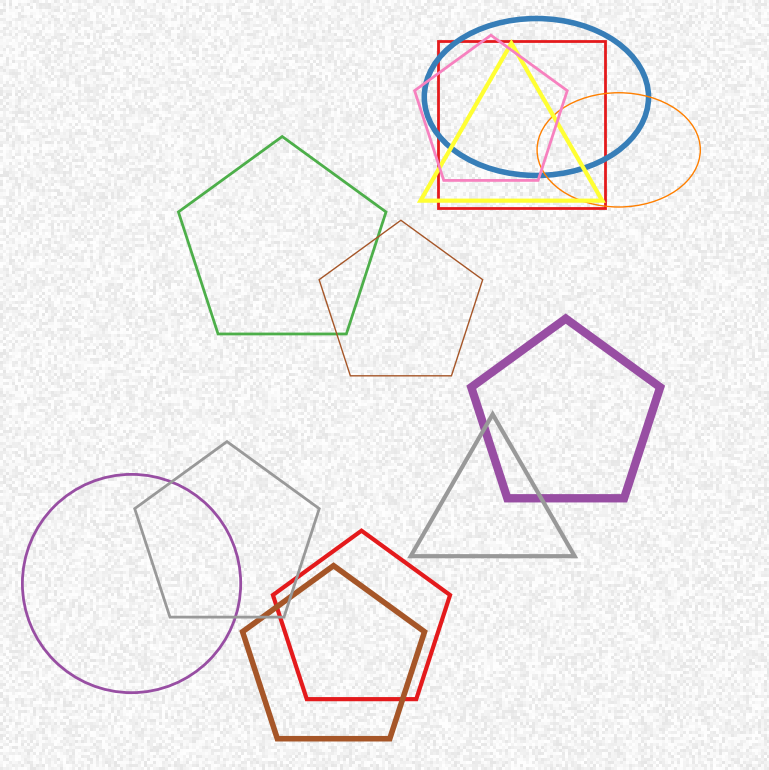[{"shape": "square", "thickness": 1, "radius": 0.54, "center": [0.678, 0.838]}, {"shape": "pentagon", "thickness": 1.5, "radius": 0.6, "center": [0.469, 0.19]}, {"shape": "oval", "thickness": 2, "radius": 0.73, "center": [0.697, 0.874]}, {"shape": "pentagon", "thickness": 1, "radius": 0.71, "center": [0.367, 0.681]}, {"shape": "pentagon", "thickness": 3, "radius": 0.64, "center": [0.735, 0.457]}, {"shape": "circle", "thickness": 1, "radius": 0.71, "center": [0.171, 0.242]}, {"shape": "oval", "thickness": 0.5, "radius": 0.53, "center": [0.804, 0.805]}, {"shape": "triangle", "thickness": 1.5, "radius": 0.68, "center": [0.664, 0.808]}, {"shape": "pentagon", "thickness": 0.5, "radius": 0.56, "center": [0.521, 0.602]}, {"shape": "pentagon", "thickness": 2, "radius": 0.62, "center": [0.433, 0.141]}, {"shape": "pentagon", "thickness": 1, "radius": 0.52, "center": [0.638, 0.85]}, {"shape": "pentagon", "thickness": 1, "radius": 0.63, "center": [0.295, 0.3]}, {"shape": "triangle", "thickness": 1.5, "radius": 0.61, "center": [0.64, 0.339]}]